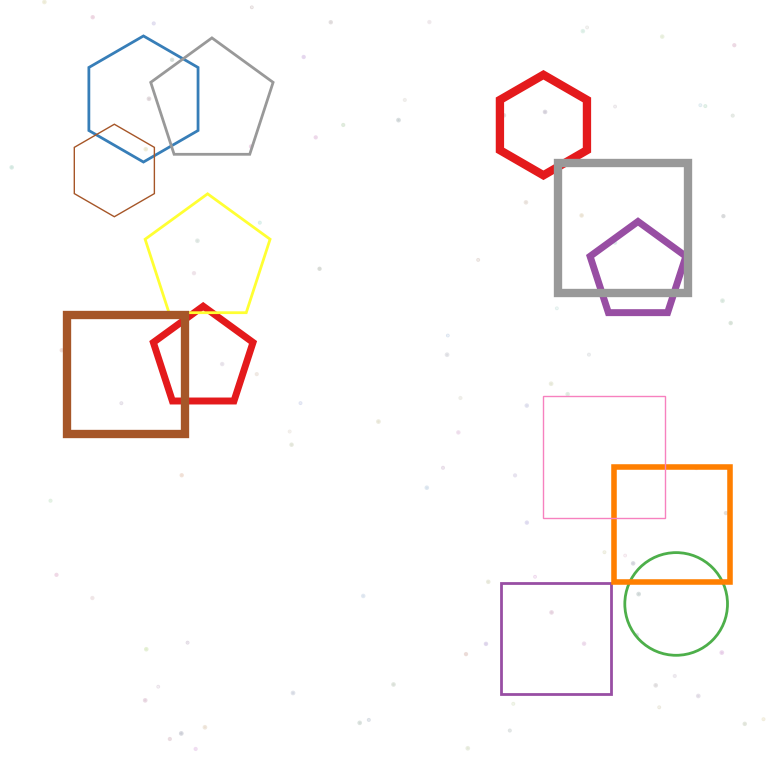[{"shape": "hexagon", "thickness": 3, "radius": 0.33, "center": [0.706, 0.838]}, {"shape": "pentagon", "thickness": 2.5, "radius": 0.34, "center": [0.264, 0.534]}, {"shape": "hexagon", "thickness": 1, "radius": 0.41, "center": [0.186, 0.871]}, {"shape": "circle", "thickness": 1, "radius": 0.33, "center": [0.878, 0.216]}, {"shape": "square", "thickness": 1, "radius": 0.36, "center": [0.722, 0.171]}, {"shape": "pentagon", "thickness": 2.5, "radius": 0.33, "center": [0.829, 0.647]}, {"shape": "square", "thickness": 2, "radius": 0.37, "center": [0.873, 0.319]}, {"shape": "pentagon", "thickness": 1, "radius": 0.43, "center": [0.27, 0.663]}, {"shape": "hexagon", "thickness": 0.5, "radius": 0.3, "center": [0.148, 0.779]}, {"shape": "square", "thickness": 3, "radius": 0.38, "center": [0.164, 0.514]}, {"shape": "square", "thickness": 0.5, "radius": 0.4, "center": [0.785, 0.407]}, {"shape": "square", "thickness": 3, "radius": 0.42, "center": [0.809, 0.704]}, {"shape": "pentagon", "thickness": 1, "radius": 0.42, "center": [0.275, 0.867]}]